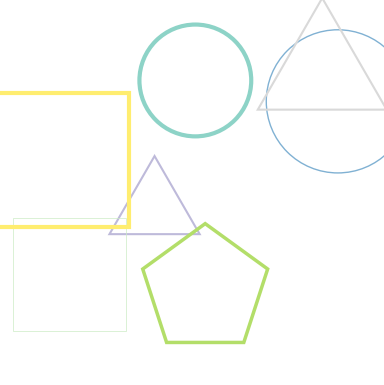[{"shape": "circle", "thickness": 3, "radius": 0.73, "center": [0.507, 0.791]}, {"shape": "triangle", "thickness": 1.5, "radius": 0.68, "center": [0.401, 0.459]}, {"shape": "circle", "thickness": 1, "radius": 0.93, "center": [0.878, 0.737]}, {"shape": "pentagon", "thickness": 2.5, "radius": 0.85, "center": [0.533, 0.249]}, {"shape": "triangle", "thickness": 1.5, "radius": 0.97, "center": [0.837, 0.812]}, {"shape": "square", "thickness": 0.5, "radius": 0.73, "center": [0.18, 0.286]}, {"shape": "square", "thickness": 3, "radius": 0.87, "center": [0.161, 0.584]}]